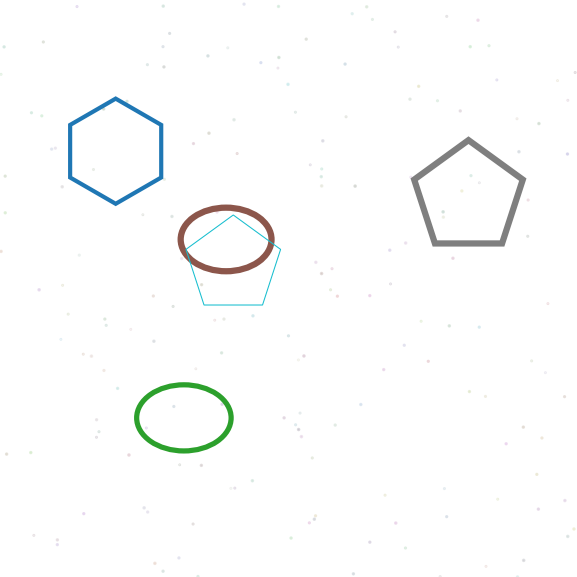[{"shape": "hexagon", "thickness": 2, "radius": 0.46, "center": [0.2, 0.737]}, {"shape": "oval", "thickness": 2.5, "radius": 0.41, "center": [0.318, 0.276]}, {"shape": "oval", "thickness": 3, "radius": 0.39, "center": [0.392, 0.584]}, {"shape": "pentagon", "thickness": 3, "radius": 0.49, "center": [0.811, 0.658]}, {"shape": "pentagon", "thickness": 0.5, "radius": 0.43, "center": [0.404, 0.541]}]